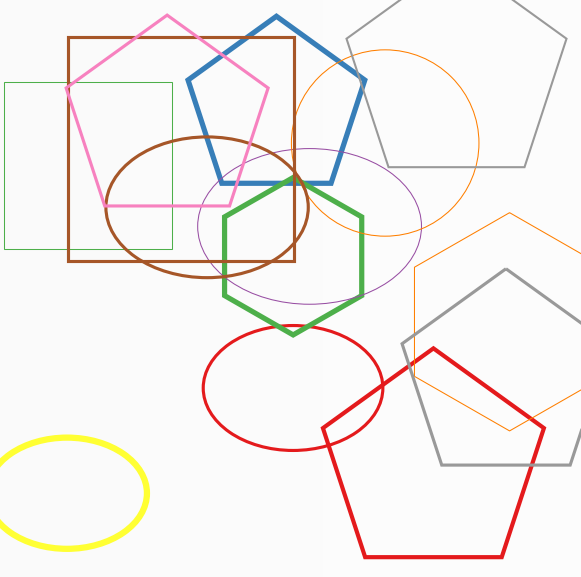[{"shape": "pentagon", "thickness": 2, "radius": 1.0, "center": [0.746, 0.196]}, {"shape": "oval", "thickness": 1.5, "radius": 0.77, "center": [0.504, 0.327]}, {"shape": "pentagon", "thickness": 2.5, "radius": 0.8, "center": [0.476, 0.811]}, {"shape": "hexagon", "thickness": 2.5, "radius": 0.68, "center": [0.504, 0.555]}, {"shape": "square", "thickness": 0.5, "radius": 0.72, "center": [0.152, 0.712]}, {"shape": "oval", "thickness": 0.5, "radius": 0.96, "center": [0.533, 0.607]}, {"shape": "hexagon", "thickness": 0.5, "radius": 0.94, "center": [0.877, 0.442]}, {"shape": "circle", "thickness": 0.5, "radius": 0.81, "center": [0.663, 0.752]}, {"shape": "oval", "thickness": 3, "radius": 0.69, "center": [0.115, 0.145]}, {"shape": "oval", "thickness": 1.5, "radius": 0.87, "center": [0.356, 0.64]}, {"shape": "square", "thickness": 1.5, "radius": 0.97, "center": [0.312, 0.741]}, {"shape": "pentagon", "thickness": 1.5, "radius": 0.91, "center": [0.288, 0.79]}, {"shape": "pentagon", "thickness": 1, "radius": 0.99, "center": [0.785, 0.871]}, {"shape": "pentagon", "thickness": 1.5, "radius": 0.94, "center": [0.87, 0.346]}]